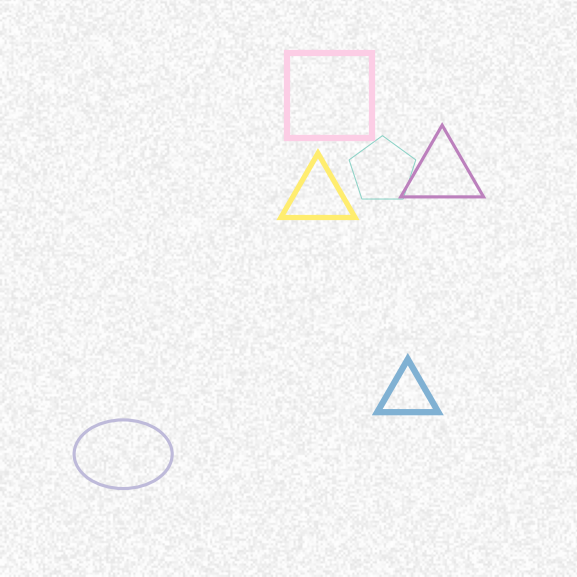[{"shape": "pentagon", "thickness": 0.5, "radius": 0.3, "center": [0.662, 0.704]}, {"shape": "oval", "thickness": 1.5, "radius": 0.42, "center": [0.213, 0.213]}, {"shape": "triangle", "thickness": 3, "radius": 0.31, "center": [0.706, 0.316]}, {"shape": "square", "thickness": 3, "radius": 0.37, "center": [0.571, 0.833]}, {"shape": "triangle", "thickness": 1.5, "radius": 0.41, "center": [0.766, 0.7]}, {"shape": "triangle", "thickness": 2.5, "radius": 0.37, "center": [0.551, 0.66]}]